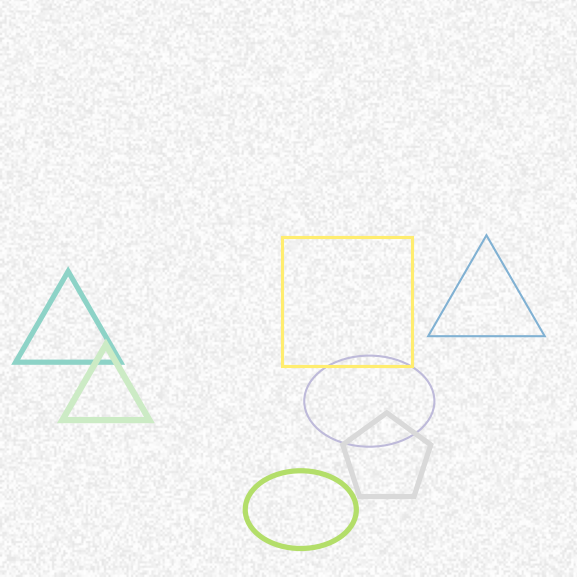[{"shape": "triangle", "thickness": 2.5, "radius": 0.52, "center": [0.118, 0.424]}, {"shape": "oval", "thickness": 1, "radius": 0.56, "center": [0.64, 0.304]}, {"shape": "triangle", "thickness": 1, "radius": 0.58, "center": [0.842, 0.475]}, {"shape": "oval", "thickness": 2.5, "radius": 0.48, "center": [0.521, 0.117]}, {"shape": "pentagon", "thickness": 2.5, "radius": 0.4, "center": [0.67, 0.204]}, {"shape": "triangle", "thickness": 3, "radius": 0.44, "center": [0.183, 0.315]}, {"shape": "square", "thickness": 1.5, "radius": 0.56, "center": [0.6, 0.477]}]